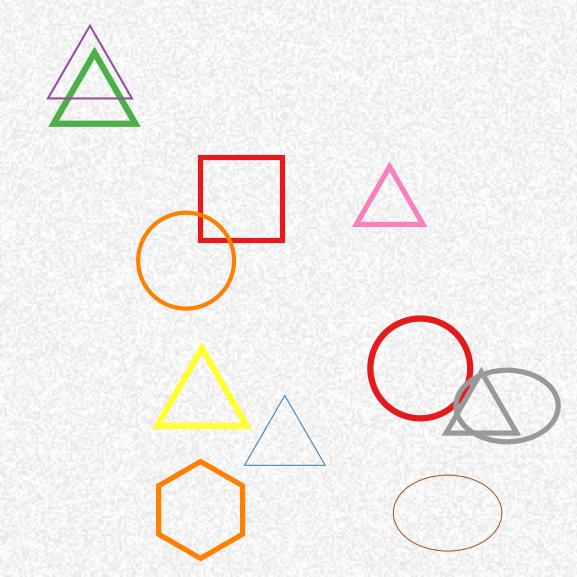[{"shape": "circle", "thickness": 3, "radius": 0.43, "center": [0.728, 0.361]}, {"shape": "square", "thickness": 2.5, "radius": 0.36, "center": [0.417, 0.655]}, {"shape": "triangle", "thickness": 0.5, "radius": 0.4, "center": [0.493, 0.234]}, {"shape": "triangle", "thickness": 3, "radius": 0.41, "center": [0.164, 0.826]}, {"shape": "triangle", "thickness": 1, "radius": 0.42, "center": [0.156, 0.871]}, {"shape": "circle", "thickness": 2, "radius": 0.42, "center": [0.322, 0.548]}, {"shape": "hexagon", "thickness": 2.5, "radius": 0.42, "center": [0.347, 0.116]}, {"shape": "triangle", "thickness": 3, "radius": 0.45, "center": [0.35, 0.306]}, {"shape": "oval", "thickness": 0.5, "radius": 0.47, "center": [0.775, 0.111]}, {"shape": "triangle", "thickness": 2.5, "radius": 0.33, "center": [0.675, 0.644]}, {"shape": "triangle", "thickness": 2.5, "radius": 0.35, "center": [0.834, 0.285]}, {"shape": "oval", "thickness": 2.5, "radius": 0.44, "center": [0.878, 0.296]}]